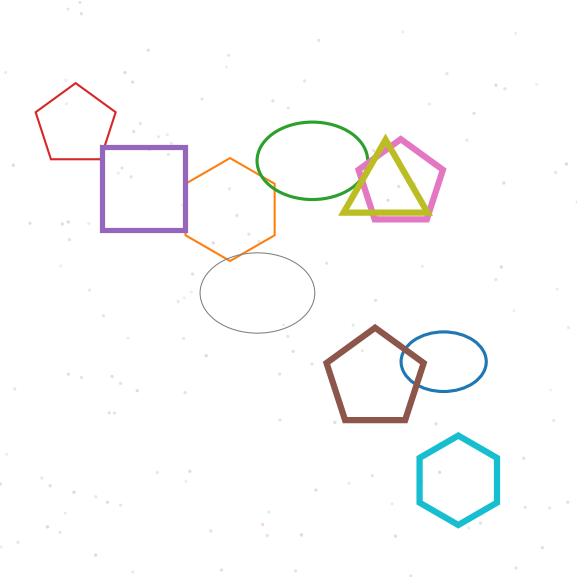[{"shape": "oval", "thickness": 1.5, "radius": 0.37, "center": [0.768, 0.373]}, {"shape": "hexagon", "thickness": 1, "radius": 0.45, "center": [0.398, 0.636]}, {"shape": "oval", "thickness": 1.5, "radius": 0.48, "center": [0.541, 0.721]}, {"shape": "pentagon", "thickness": 1, "radius": 0.36, "center": [0.131, 0.782]}, {"shape": "square", "thickness": 2.5, "radius": 0.36, "center": [0.249, 0.673]}, {"shape": "pentagon", "thickness": 3, "radius": 0.44, "center": [0.65, 0.343]}, {"shape": "pentagon", "thickness": 3, "radius": 0.38, "center": [0.694, 0.681]}, {"shape": "oval", "thickness": 0.5, "radius": 0.5, "center": [0.446, 0.492]}, {"shape": "triangle", "thickness": 3, "radius": 0.42, "center": [0.668, 0.673]}, {"shape": "hexagon", "thickness": 3, "radius": 0.39, "center": [0.794, 0.167]}]